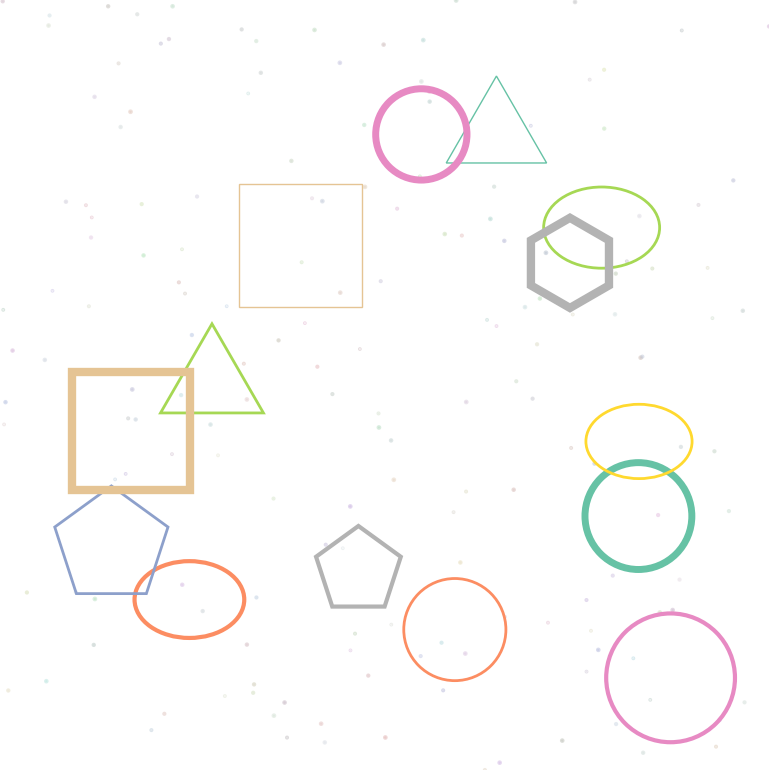[{"shape": "triangle", "thickness": 0.5, "radius": 0.38, "center": [0.645, 0.826]}, {"shape": "circle", "thickness": 2.5, "radius": 0.35, "center": [0.829, 0.33]}, {"shape": "circle", "thickness": 1, "radius": 0.33, "center": [0.591, 0.182]}, {"shape": "oval", "thickness": 1.5, "radius": 0.36, "center": [0.246, 0.221]}, {"shape": "pentagon", "thickness": 1, "radius": 0.39, "center": [0.145, 0.292]}, {"shape": "circle", "thickness": 1.5, "radius": 0.42, "center": [0.871, 0.12]}, {"shape": "circle", "thickness": 2.5, "radius": 0.3, "center": [0.547, 0.825]}, {"shape": "oval", "thickness": 1, "radius": 0.38, "center": [0.781, 0.704]}, {"shape": "triangle", "thickness": 1, "radius": 0.39, "center": [0.275, 0.502]}, {"shape": "oval", "thickness": 1, "radius": 0.34, "center": [0.83, 0.427]}, {"shape": "square", "thickness": 3, "radius": 0.38, "center": [0.17, 0.441]}, {"shape": "square", "thickness": 0.5, "radius": 0.4, "center": [0.391, 0.681]}, {"shape": "pentagon", "thickness": 1.5, "radius": 0.29, "center": [0.465, 0.259]}, {"shape": "hexagon", "thickness": 3, "radius": 0.29, "center": [0.74, 0.659]}]